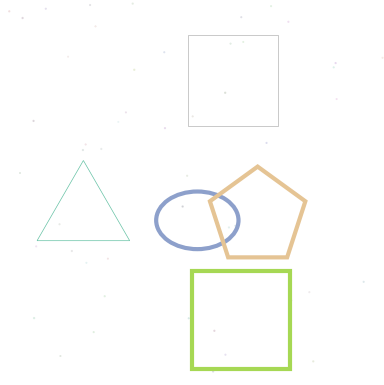[{"shape": "triangle", "thickness": 0.5, "radius": 0.69, "center": [0.217, 0.444]}, {"shape": "oval", "thickness": 3, "radius": 0.53, "center": [0.513, 0.428]}, {"shape": "square", "thickness": 3, "radius": 0.63, "center": [0.626, 0.169]}, {"shape": "pentagon", "thickness": 3, "radius": 0.65, "center": [0.669, 0.437]}, {"shape": "square", "thickness": 0.5, "radius": 0.59, "center": [0.605, 0.791]}]